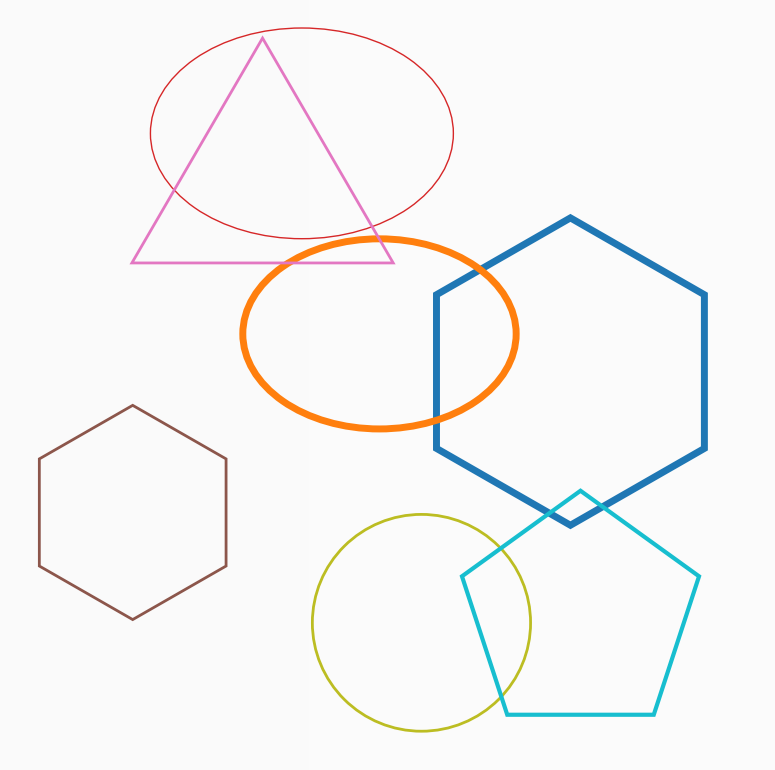[{"shape": "hexagon", "thickness": 2.5, "radius": 1.0, "center": [0.736, 0.517]}, {"shape": "oval", "thickness": 2.5, "radius": 0.88, "center": [0.49, 0.566]}, {"shape": "oval", "thickness": 0.5, "radius": 0.98, "center": [0.39, 0.827]}, {"shape": "hexagon", "thickness": 1, "radius": 0.7, "center": [0.171, 0.334]}, {"shape": "triangle", "thickness": 1, "radius": 0.97, "center": [0.339, 0.756]}, {"shape": "circle", "thickness": 1, "radius": 0.7, "center": [0.544, 0.191]}, {"shape": "pentagon", "thickness": 1.5, "radius": 0.8, "center": [0.749, 0.202]}]